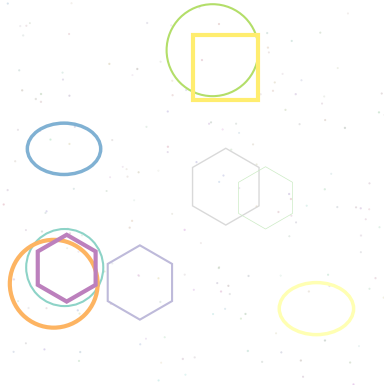[{"shape": "circle", "thickness": 1.5, "radius": 0.5, "center": [0.168, 0.305]}, {"shape": "oval", "thickness": 2.5, "radius": 0.48, "center": [0.822, 0.198]}, {"shape": "hexagon", "thickness": 1.5, "radius": 0.48, "center": [0.363, 0.266]}, {"shape": "oval", "thickness": 2.5, "radius": 0.48, "center": [0.166, 0.613]}, {"shape": "circle", "thickness": 3, "radius": 0.57, "center": [0.14, 0.263]}, {"shape": "circle", "thickness": 1.5, "radius": 0.6, "center": [0.552, 0.87]}, {"shape": "hexagon", "thickness": 1, "radius": 0.5, "center": [0.586, 0.515]}, {"shape": "hexagon", "thickness": 3, "radius": 0.43, "center": [0.173, 0.303]}, {"shape": "hexagon", "thickness": 0.5, "radius": 0.4, "center": [0.69, 0.486]}, {"shape": "square", "thickness": 3, "radius": 0.42, "center": [0.586, 0.824]}]